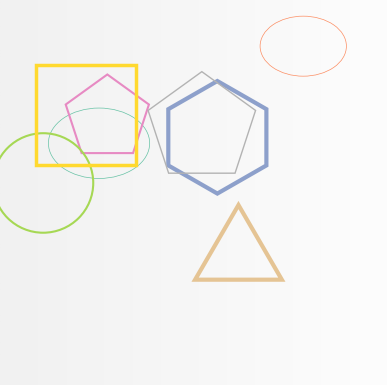[{"shape": "oval", "thickness": 0.5, "radius": 0.65, "center": [0.256, 0.628]}, {"shape": "oval", "thickness": 0.5, "radius": 0.56, "center": [0.783, 0.88]}, {"shape": "hexagon", "thickness": 3, "radius": 0.73, "center": [0.561, 0.643]}, {"shape": "pentagon", "thickness": 1.5, "radius": 0.56, "center": [0.277, 0.694]}, {"shape": "circle", "thickness": 1.5, "radius": 0.65, "center": [0.111, 0.525]}, {"shape": "square", "thickness": 2.5, "radius": 0.65, "center": [0.222, 0.702]}, {"shape": "triangle", "thickness": 3, "radius": 0.65, "center": [0.615, 0.338]}, {"shape": "pentagon", "thickness": 1, "radius": 0.73, "center": [0.521, 0.668]}]